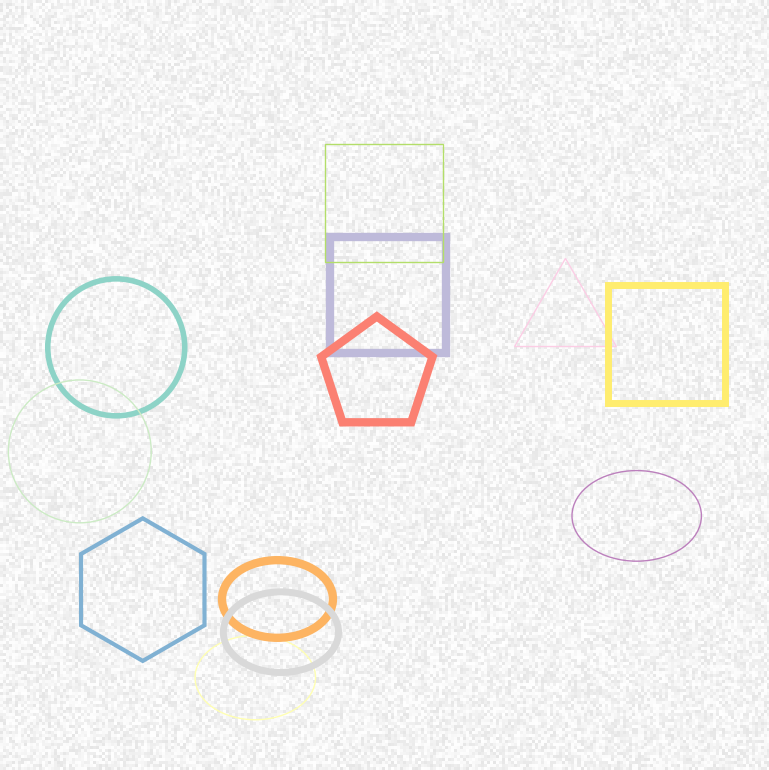[{"shape": "circle", "thickness": 2, "radius": 0.44, "center": [0.151, 0.549]}, {"shape": "oval", "thickness": 0.5, "radius": 0.39, "center": [0.332, 0.12]}, {"shape": "square", "thickness": 3, "radius": 0.38, "center": [0.503, 0.617]}, {"shape": "pentagon", "thickness": 3, "radius": 0.38, "center": [0.489, 0.513]}, {"shape": "hexagon", "thickness": 1.5, "radius": 0.46, "center": [0.185, 0.234]}, {"shape": "oval", "thickness": 3, "radius": 0.36, "center": [0.36, 0.222]}, {"shape": "square", "thickness": 0.5, "radius": 0.38, "center": [0.499, 0.736]}, {"shape": "triangle", "thickness": 0.5, "radius": 0.38, "center": [0.734, 0.588]}, {"shape": "oval", "thickness": 2.5, "radius": 0.37, "center": [0.365, 0.179]}, {"shape": "oval", "thickness": 0.5, "radius": 0.42, "center": [0.827, 0.33]}, {"shape": "circle", "thickness": 0.5, "radius": 0.46, "center": [0.104, 0.414]}, {"shape": "square", "thickness": 2.5, "radius": 0.38, "center": [0.865, 0.553]}]